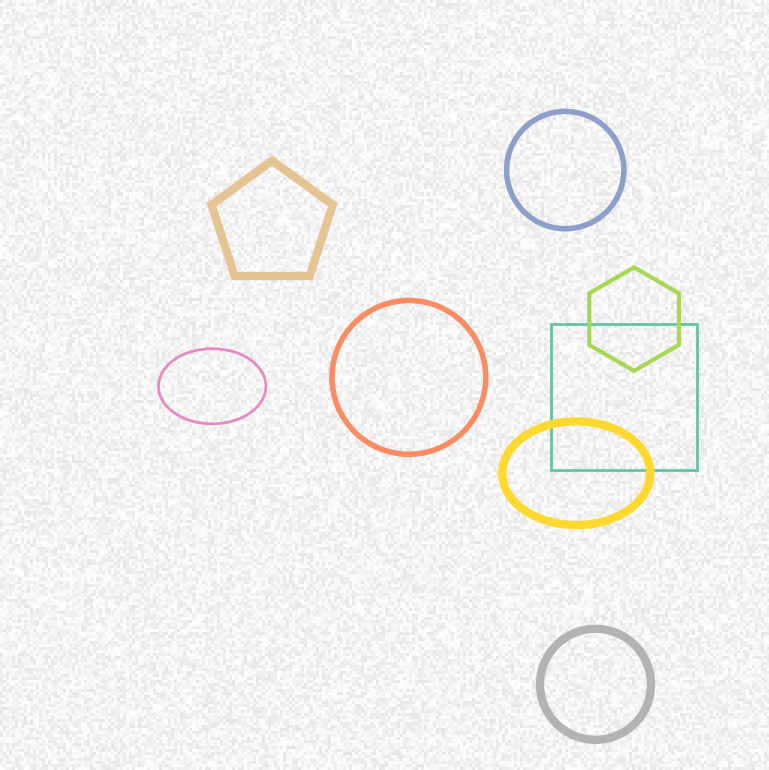[{"shape": "square", "thickness": 1, "radius": 0.47, "center": [0.81, 0.484]}, {"shape": "circle", "thickness": 2, "radius": 0.5, "center": [0.531, 0.51]}, {"shape": "circle", "thickness": 2, "radius": 0.38, "center": [0.734, 0.779]}, {"shape": "oval", "thickness": 1, "radius": 0.35, "center": [0.276, 0.498]}, {"shape": "hexagon", "thickness": 1.5, "radius": 0.34, "center": [0.823, 0.586]}, {"shape": "oval", "thickness": 3, "radius": 0.48, "center": [0.748, 0.385]}, {"shape": "pentagon", "thickness": 3, "radius": 0.41, "center": [0.353, 0.708]}, {"shape": "circle", "thickness": 3, "radius": 0.36, "center": [0.773, 0.111]}]